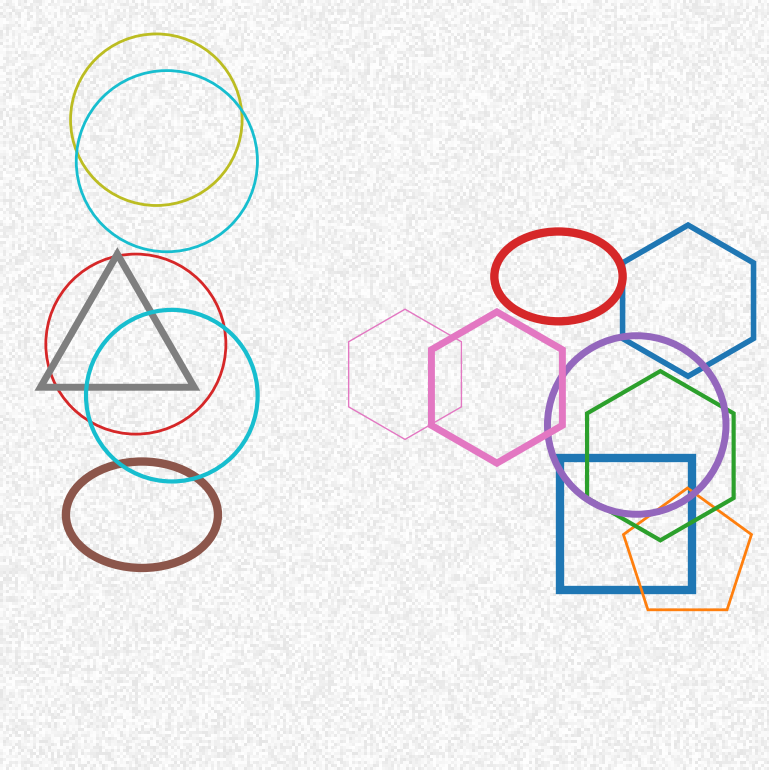[{"shape": "square", "thickness": 3, "radius": 0.43, "center": [0.813, 0.32]}, {"shape": "hexagon", "thickness": 2, "radius": 0.49, "center": [0.894, 0.61]}, {"shape": "pentagon", "thickness": 1, "radius": 0.44, "center": [0.893, 0.279]}, {"shape": "hexagon", "thickness": 1.5, "radius": 0.55, "center": [0.858, 0.408]}, {"shape": "oval", "thickness": 3, "radius": 0.42, "center": [0.725, 0.641]}, {"shape": "circle", "thickness": 1, "radius": 0.58, "center": [0.176, 0.553]}, {"shape": "circle", "thickness": 2.5, "radius": 0.58, "center": [0.827, 0.448]}, {"shape": "oval", "thickness": 3, "radius": 0.49, "center": [0.184, 0.331]}, {"shape": "hexagon", "thickness": 0.5, "radius": 0.42, "center": [0.526, 0.514]}, {"shape": "hexagon", "thickness": 2.5, "radius": 0.49, "center": [0.645, 0.497]}, {"shape": "triangle", "thickness": 2.5, "radius": 0.58, "center": [0.152, 0.555]}, {"shape": "circle", "thickness": 1, "radius": 0.56, "center": [0.203, 0.845]}, {"shape": "circle", "thickness": 1.5, "radius": 0.56, "center": [0.223, 0.486]}, {"shape": "circle", "thickness": 1, "radius": 0.59, "center": [0.217, 0.791]}]